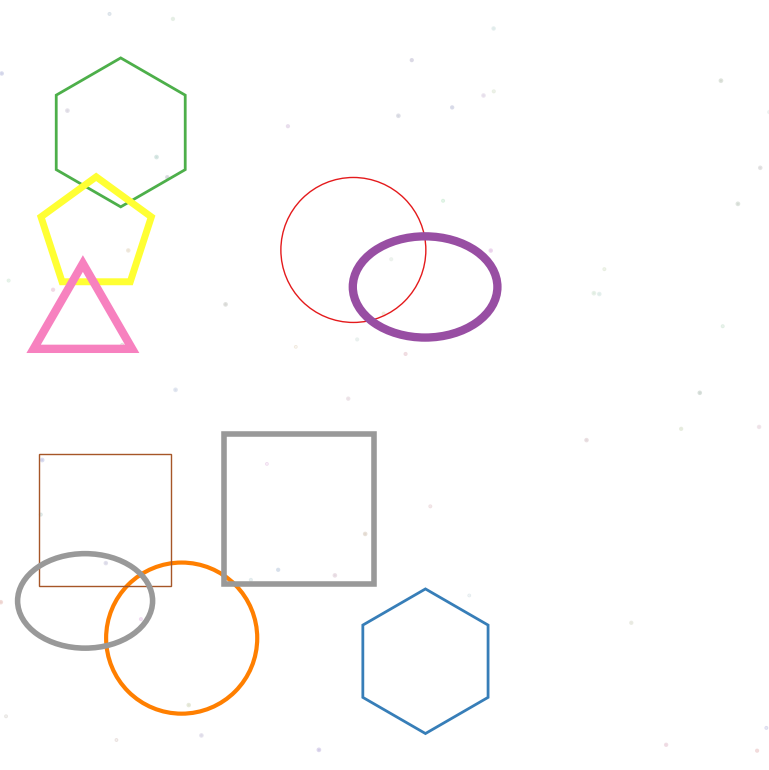[{"shape": "circle", "thickness": 0.5, "radius": 0.47, "center": [0.459, 0.675]}, {"shape": "hexagon", "thickness": 1, "radius": 0.47, "center": [0.553, 0.141]}, {"shape": "hexagon", "thickness": 1, "radius": 0.48, "center": [0.157, 0.828]}, {"shape": "oval", "thickness": 3, "radius": 0.47, "center": [0.552, 0.627]}, {"shape": "circle", "thickness": 1.5, "radius": 0.49, "center": [0.236, 0.171]}, {"shape": "pentagon", "thickness": 2.5, "radius": 0.38, "center": [0.125, 0.695]}, {"shape": "square", "thickness": 0.5, "radius": 0.43, "center": [0.137, 0.325]}, {"shape": "triangle", "thickness": 3, "radius": 0.37, "center": [0.108, 0.584]}, {"shape": "square", "thickness": 2, "radius": 0.49, "center": [0.389, 0.339]}, {"shape": "oval", "thickness": 2, "radius": 0.44, "center": [0.111, 0.22]}]